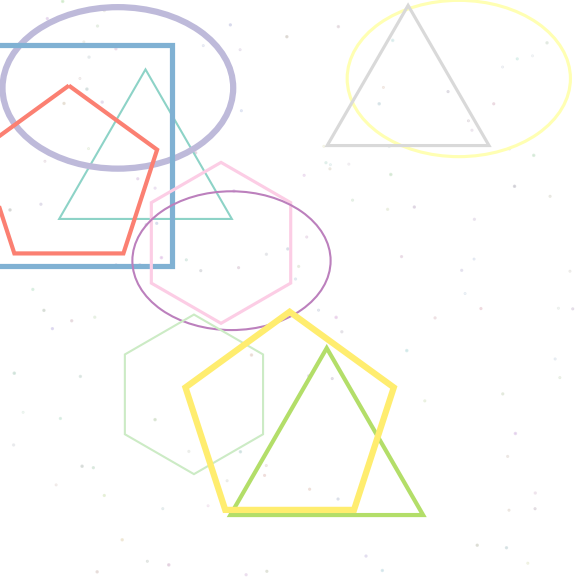[{"shape": "triangle", "thickness": 1, "radius": 0.86, "center": [0.252, 0.706]}, {"shape": "oval", "thickness": 1.5, "radius": 0.97, "center": [0.794, 0.863]}, {"shape": "oval", "thickness": 3, "radius": 1.0, "center": [0.204, 0.847]}, {"shape": "pentagon", "thickness": 2, "radius": 0.8, "center": [0.119, 0.69]}, {"shape": "square", "thickness": 2.5, "radius": 0.96, "center": [0.106, 0.73]}, {"shape": "triangle", "thickness": 2, "radius": 0.96, "center": [0.566, 0.204]}, {"shape": "hexagon", "thickness": 1.5, "radius": 0.7, "center": [0.383, 0.579]}, {"shape": "triangle", "thickness": 1.5, "radius": 0.81, "center": [0.707, 0.828]}, {"shape": "oval", "thickness": 1, "radius": 0.86, "center": [0.401, 0.548]}, {"shape": "hexagon", "thickness": 1, "radius": 0.69, "center": [0.336, 0.316]}, {"shape": "pentagon", "thickness": 3, "radius": 0.95, "center": [0.502, 0.27]}]